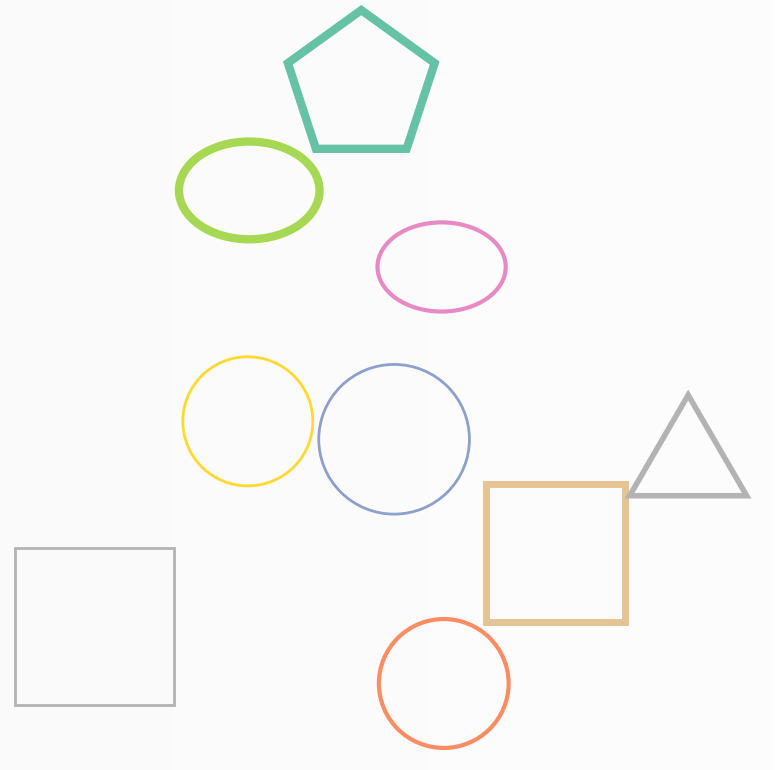[{"shape": "pentagon", "thickness": 3, "radius": 0.5, "center": [0.466, 0.887]}, {"shape": "circle", "thickness": 1.5, "radius": 0.42, "center": [0.573, 0.112]}, {"shape": "circle", "thickness": 1, "radius": 0.49, "center": [0.509, 0.43]}, {"shape": "oval", "thickness": 1.5, "radius": 0.41, "center": [0.57, 0.653]}, {"shape": "oval", "thickness": 3, "radius": 0.45, "center": [0.322, 0.753]}, {"shape": "circle", "thickness": 1, "radius": 0.42, "center": [0.32, 0.453]}, {"shape": "square", "thickness": 2.5, "radius": 0.45, "center": [0.717, 0.282]}, {"shape": "square", "thickness": 1, "radius": 0.51, "center": [0.122, 0.186]}, {"shape": "triangle", "thickness": 2, "radius": 0.44, "center": [0.888, 0.4]}]